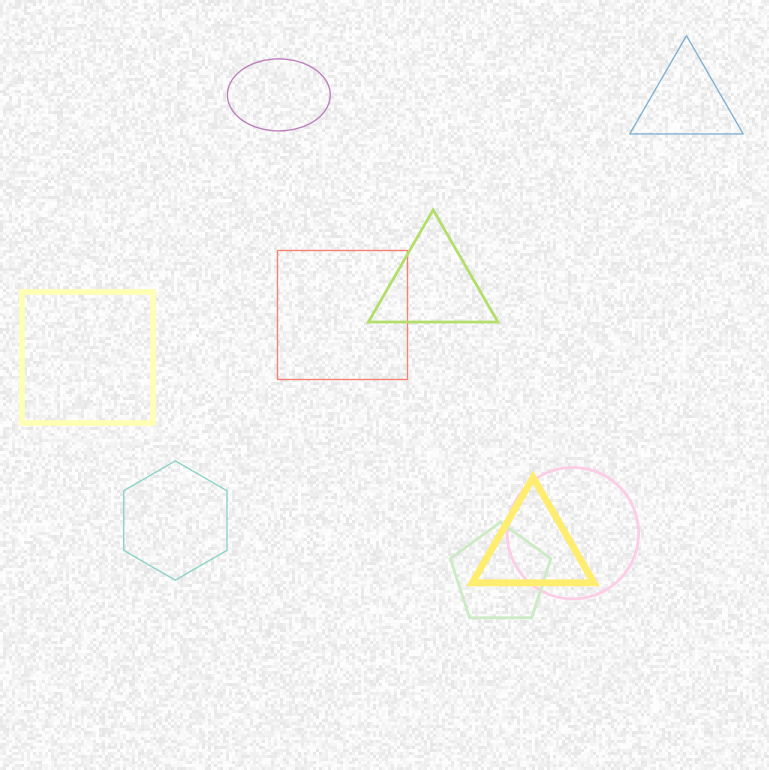[{"shape": "hexagon", "thickness": 0.5, "radius": 0.39, "center": [0.228, 0.324]}, {"shape": "square", "thickness": 2, "radius": 0.43, "center": [0.113, 0.536]}, {"shape": "square", "thickness": 0.5, "radius": 0.42, "center": [0.444, 0.592]}, {"shape": "triangle", "thickness": 0.5, "radius": 0.43, "center": [0.892, 0.869]}, {"shape": "triangle", "thickness": 1, "radius": 0.49, "center": [0.563, 0.63]}, {"shape": "circle", "thickness": 1, "radius": 0.43, "center": [0.744, 0.308]}, {"shape": "oval", "thickness": 0.5, "radius": 0.33, "center": [0.362, 0.877]}, {"shape": "pentagon", "thickness": 1, "radius": 0.34, "center": [0.65, 0.253]}, {"shape": "triangle", "thickness": 2.5, "radius": 0.46, "center": [0.692, 0.289]}]